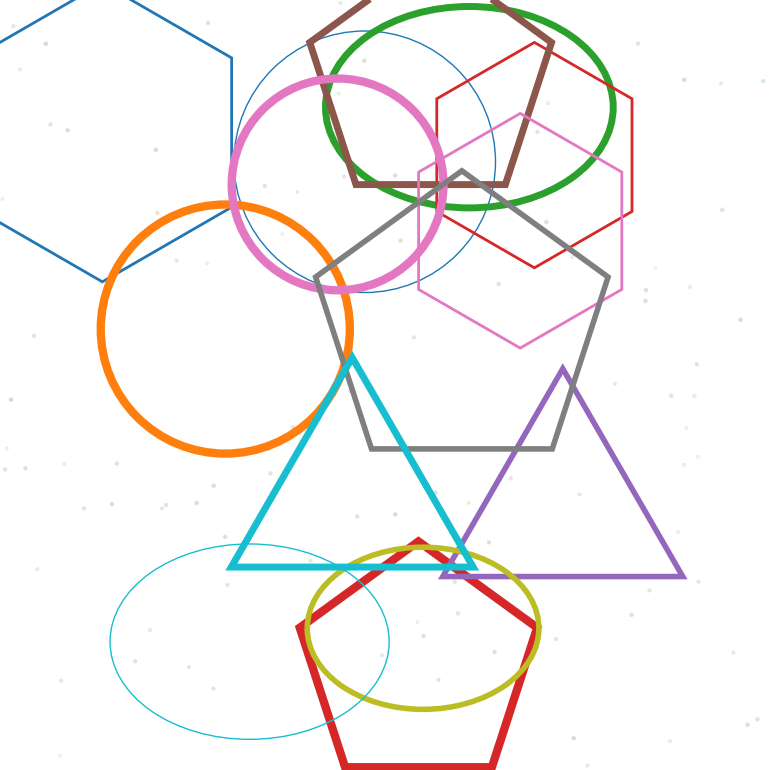[{"shape": "circle", "thickness": 0.5, "radius": 0.85, "center": [0.474, 0.79]}, {"shape": "hexagon", "thickness": 1, "radius": 0.97, "center": [0.133, 0.828]}, {"shape": "circle", "thickness": 3, "radius": 0.81, "center": [0.293, 0.573]}, {"shape": "oval", "thickness": 2.5, "radius": 0.93, "center": [0.61, 0.861]}, {"shape": "hexagon", "thickness": 1, "radius": 0.73, "center": [0.694, 0.799]}, {"shape": "pentagon", "thickness": 3, "radius": 0.81, "center": [0.543, 0.135]}, {"shape": "triangle", "thickness": 2, "radius": 0.9, "center": [0.731, 0.341]}, {"shape": "pentagon", "thickness": 2.5, "radius": 0.83, "center": [0.559, 0.894]}, {"shape": "hexagon", "thickness": 1, "radius": 0.76, "center": [0.676, 0.7]}, {"shape": "circle", "thickness": 3, "radius": 0.69, "center": [0.438, 0.761]}, {"shape": "pentagon", "thickness": 2, "radius": 1.0, "center": [0.6, 0.579]}, {"shape": "oval", "thickness": 2, "radius": 0.75, "center": [0.549, 0.184]}, {"shape": "oval", "thickness": 0.5, "radius": 0.91, "center": [0.324, 0.167]}, {"shape": "triangle", "thickness": 2.5, "radius": 0.91, "center": [0.457, 0.354]}]